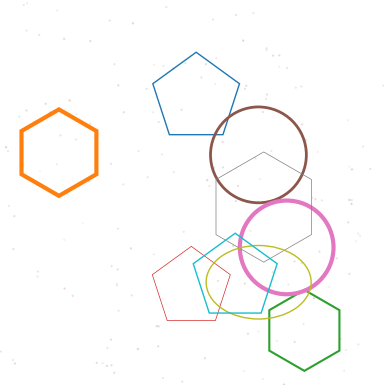[{"shape": "pentagon", "thickness": 1, "radius": 0.59, "center": [0.51, 0.746]}, {"shape": "hexagon", "thickness": 3, "radius": 0.56, "center": [0.153, 0.604]}, {"shape": "hexagon", "thickness": 1.5, "radius": 0.53, "center": [0.791, 0.142]}, {"shape": "pentagon", "thickness": 0.5, "radius": 0.53, "center": [0.497, 0.254]}, {"shape": "circle", "thickness": 2, "radius": 0.62, "center": [0.671, 0.598]}, {"shape": "circle", "thickness": 3, "radius": 0.61, "center": [0.745, 0.357]}, {"shape": "hexagon", "thickness": 0.5, "radius": 0.72, "center": [0.685, 0.462]}, {"shape": "oval", "thickness": 1, "radius": 0.68, "center": [0.672, 0.267]}, {"shape": "pentagon", "thickness": 1, "radius": 0.57, "center": [0.611, 0.28]}]